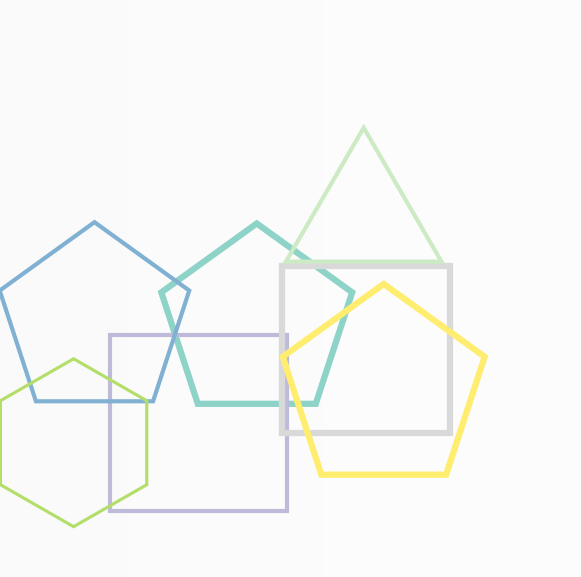[{"shape": "pentagon", "thickness": 3, "radius": 0.86, "center": [0.442, 0.44]}, {"shape": "square", "thickness": 2, "radius": 0.76, "center": [0.341, 0.267]}, {"shape": "pentagon", "thickness": 2, "radius": 0.86, "center": [0.163, 0.443]}, {"shape": "hexagon", "thickness": 1.5, "radius": 0.73, "center": [0.127, 0.233]}, {"shape": "square", "thickness": 3, "radius": 0.72, "center": [0.63, 0.394]}, {"shape": "triangle", "thickness": 2, "radius": 0.77, "center": [0.626, 0.623]}, {"shape": "pentagon", "thickness": 3, "radius": 0.91, "center": [0.66, 0.325]}]